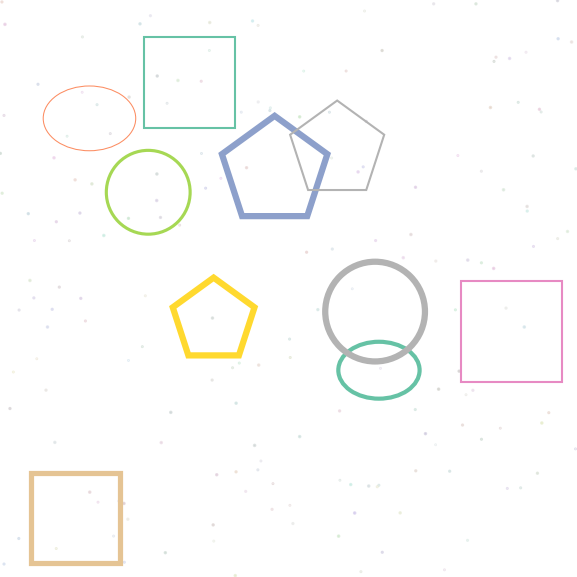[{"shape": "square", "thickness": 1, "radius": 0.39, "center": [0.328, 0.856]}, {"shape": "oval", "thickness": 2, "radius": 0.35, "center": [0.656, 0.358]}, {"shape": "oval", "thickness": 0.5, "radius": 0.4, "center": [0.155, 0.794]}, {"shape": "pentagon", "thickness": 3, "radius": 0.48, "center": [0.476, 0.703]}, {"shape": "square", "thickness": 1, "radius": 0.44, "center": [0.886, 0.425]}, {"shape": "circle", "thickness": 1.5, "radius": 0.36, "center": [0.257, 0.666]}, {"shape": "pentagon", "thickness": 3, "radius": 0.37, "center": [0.37, 0.444]}, {"shape": "square", "thickness": 2.5, "radius": 0.39, "center": [0.13, 0.102]}, {"shape": "pentagon", "thickness": 1, "radius": 0.43, "center": [0.584, 0.739]}, {"shape": "circle", "thickness": 3, "radius": 0.43, "center": [0.65, 0.46]}]